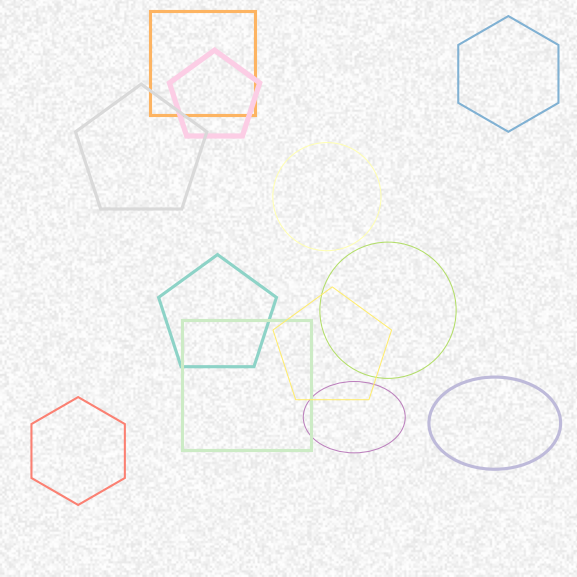[{"shape": "pentagon", "thickness": 1.5, "radius": 0.54, "center": [0.377, 0.451]}, {"shape": "circle", "thickness": 0.5, "radius": 0.47, "center": [0.566, 0.659]}, {"shape": "oval", "thickness": 1.5, "radius": 0.57, "center": [0.857, 0.266]}, {"shape": "hexagon", "thickness": 1, "radius": 0.47, "center": [0.135, 0.218]}, {"shape": "hexagon", "thickness": 1, "radius": 0.5, "center": [0.88, 0.871]}, {"shape": "square", "thickness": 1.5, "radius": 0.45, "center": [0.351, 0.891]}, {"shape": "circle", "thickness": 0.5, "radius": 0.59, "center": [0.672, 0.462]}, {"shape": "pentagon", "thickness": 2.5, "radius": 0.41, "center": [0.372, 0.83]}, {"shape": "pentagon", "thickness": 1.5, "radius": 0.6, "center": [0.245, 0.734]}, {"shape": "oval", "thickness": 0.5, "radius": 0.44, "center": [0.613, 0.277]}, {"shape": "square", "thickness": 1.5, "radius": 0.56, "center": [0.427, 0.332]}, {"shape": "pentagon", "thickness": 0.5, "radius": 0.54, "center": [0.575, 0.394]}]